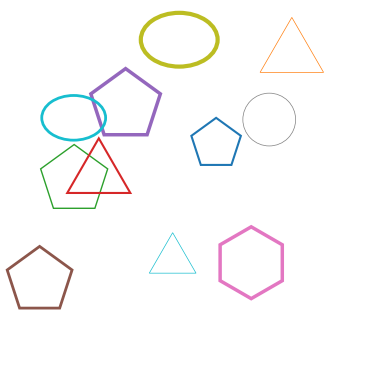[{"shape": "pentagon", "thickness": 1.5, "radius": 0.34, "center": [0.561, 0.626]}, {"shape": "triangle", "thickness": 0.5, "radius": 0.48, "center": [0.758, 0.86]}, {"shape": "pentagon", "thickness": 1, "radius": 0.46, "center": [0.193, 0.533]}, {"shape": "triangle", "thickness": 1.5, "radius": 0.47, "center": [0.257, 0.546]}, {"shape": "pentagon", "thickness": 2.5, "radius": 0.47, "center": [0.326, 0.727]}, {"shape": "pentagon", "thickness": 2, "radius": 0.44, "center": [0.103, 0.271]}, {"shape": "hexagon", "thickness": 2.5, "radius": 0.47, "center": [0.652, 0.318]}, {"shape": "circle", "thickness": 0.5, "radius": 0.34, "center": [0.699, 0.689]}, {"shape": "oval", "thickness": 3, "radius": 0.5, "center": [0.465, 0.897]}, {"shape": "triangle", "thickness": 0.5, "radius": 0.35, "center": [0.448, 0.326]}, {"shape": "oval", "thickness": 2, "radius": 0.41, "center": [0.191, 0.694]}]